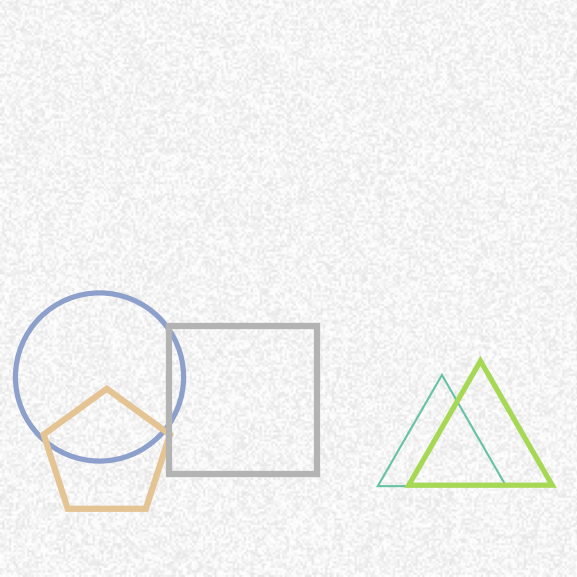[{"shape": "triangle", "thickness": 1, "radius": 0.64, "center": [0.765, 0.221]}, {"shape": "circle", "thickness": 2.5, "radius": 0.73, "center": [0.172, 0.346]}, {"shape": "triangle", "thickness": 2.5, "radius": 0.72, "center": [0.832, 0.231]}, {"shape": "pentagon", "thickness": 3, "radius": 0.57, "center": [0.185, 0.211]}, {"shape": "square", "thickness": 3, "radius": 0.64, "center": [0.421, 0.306]}]